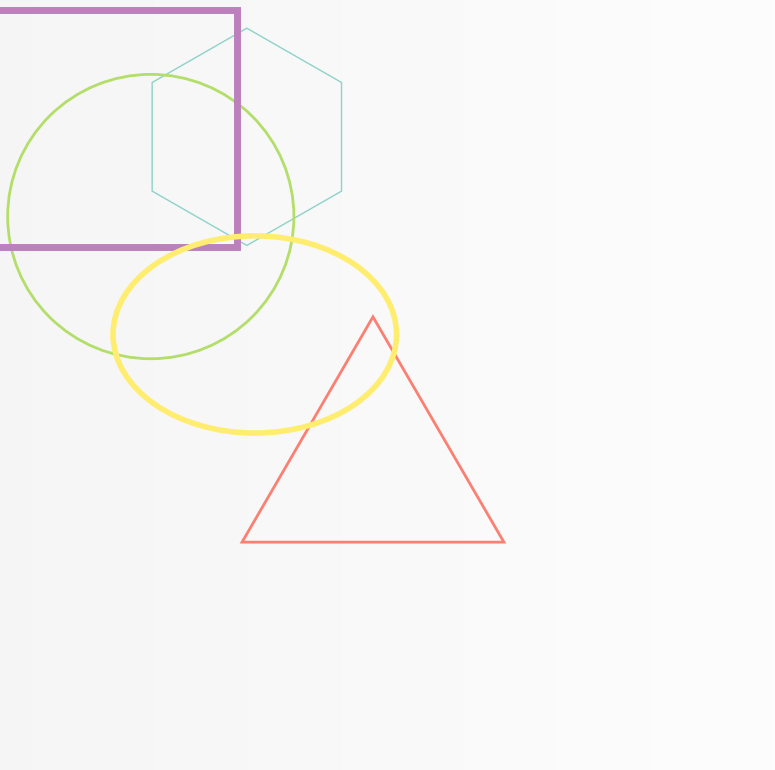[{"shape": "hexagon", "thickness": 0.5, "radius": 0.71, "center": [0.318, 0.822]}, {"shape": "triangle", "thickness": 1, "radius": 0.98, "center": [0.481, 0.393]}, {"shape": "circle", "thickness": 1, "radius": 0.92, "center": [0.195, 0.719]}, {"shape": "square", "thickness": 2.5, "radius": 0.77, "center": [0.151, 0.833]}, {"shape": "oval", "thickness": 2, "radius": 0.91, "center": [0.329, 0.566]}]